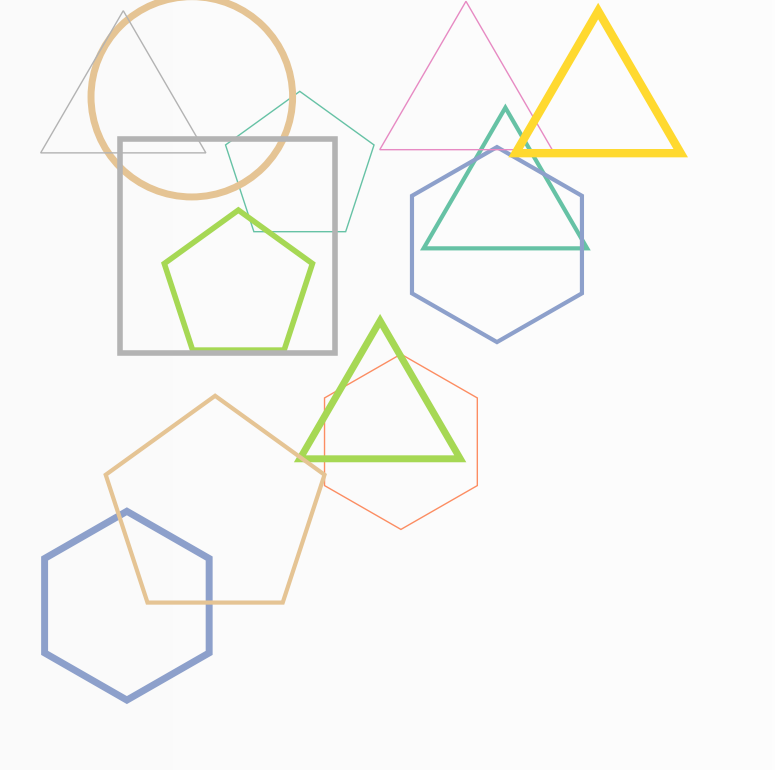[{"shape": "triangle", "thickness": 1.5, "radius": 0.61, "center": [0.652, 0.738]}, {"shape": "pentagon", "thickness": 0.5, "radius": 0.5, "center": [0.387, 0.781]}, {"shape": "hexagon", "thickness": 0.5, "radius": 0.57, "center": [0.517, 0.426]}, {"shape": "hexagon", "thickness": 2.5, "radius": 0.61, "center": [0.164, 0.213]}, {"shape": "hexagon", "thickness": 1.5, "radius": 0.63, "center": [0.641, 0.682]}, {"shape": "triangle", "thickness": 0.5, "radius": 0.64, "center": [0.601, 0.87]}, {"shape": "pentagon", "thickness": 2, "radius": 0.5, "center": [0.308, 0.627]}, {"shape": "triangle", "thickness": 2.5, "radius": 0.6, "center": [0.49, 0.464]}, {"shape": "triangle", "thickness": 3, "radius": 0.62, "center": [0.772, 0.863]}, {"shape": "pentagon", "thickness": 1.5, "radius": 0.74, "center": [0.278, 0.338]}, {"shape": "circle", "thickness": 2.5, "radius": 0.65, "center": [0.248, 0.874]}, {"shape": "square", "thickness": 2, "radius": 0.69, "center": [0.293, 0.68]}, {"shape": "triangle", "thickness": 0.5, "radius": 0.62, "center": [0.159, 0.863]}]